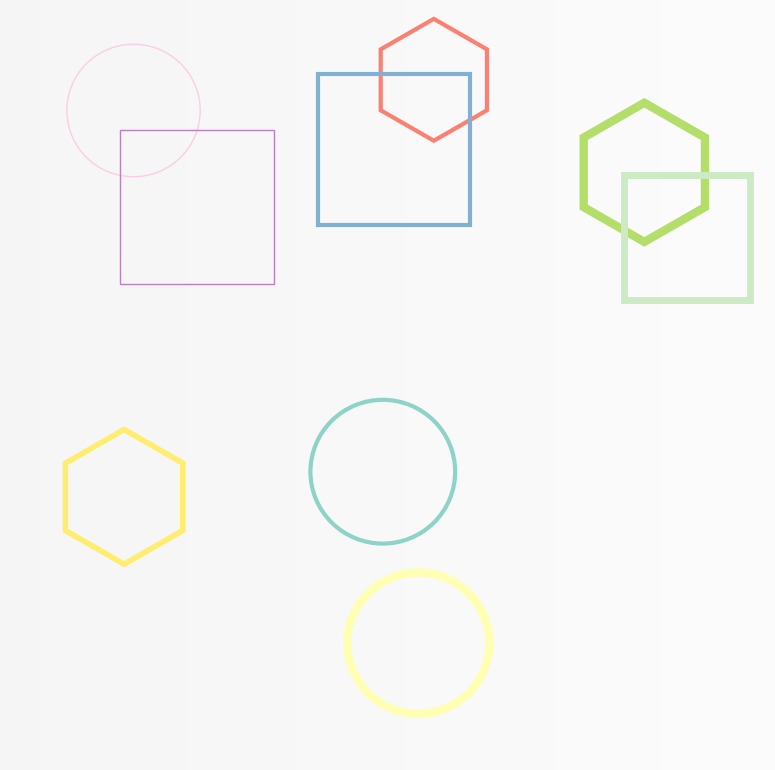[{"shape": "circle", "thickness": 1.5, "radius": 0.47, "center": [0.494, 0.387]}, {"shape": "circle", "thickness": 3, "radius": 0.46, "center": [0.54, 0.165]}, {"shape": "hexagon", "thickness": 1.5, "radius": 0.4, "center": [0.56, 0.896]}, {"shape": "square", "thickness": 1.5, "radius": 0.49, "center": [0.508, 0.806]}, {"shape": "hexagon", "thickness": 3, "radius": 0.45, "center": [0.831, 0.776]}, {"shape": "circle", "thickness": 0.5, "radius": 0.43, "center": [0.172, 0.857]}, {"shape": "square", "thickness": 0.5, "radius": 0.5, "center": [0.254, 0.731]}, {"shape": "square", "thickness": 2.5, "radius": 0.41, "center": [0.886, 0.692]}, {"shape": "hexagon", "thickness": 2, "radius": 0.44, "center": [0.16, 0.355]}]